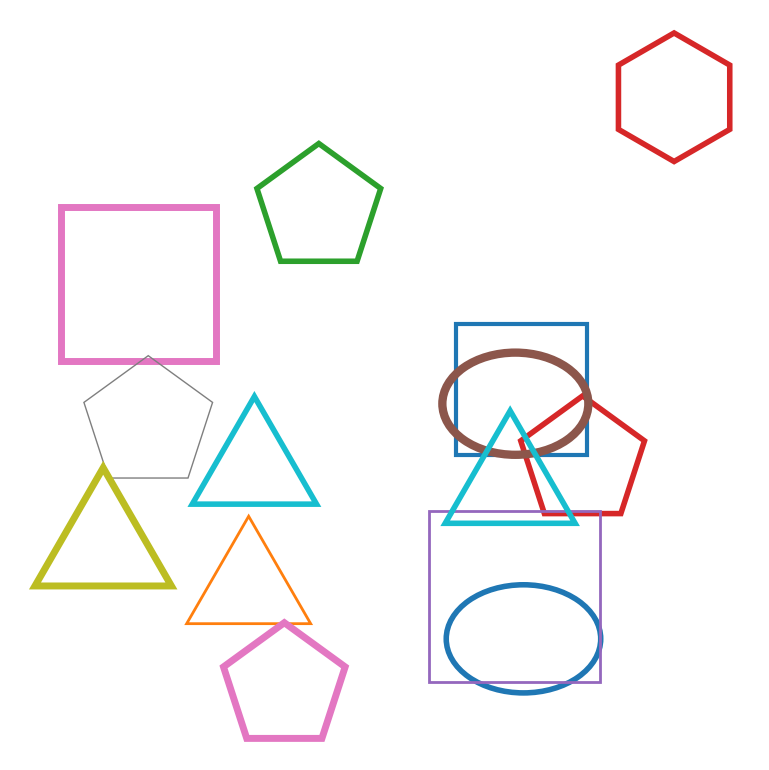[{"shape": "oval", "thickness": 2, "radius": 0.5, "center": [0.68, 0.17]}, {"shape": "square", "thickness": 1.5, "radius": 0.43, "center": [0.677, 0.495]}, {"shape": "triangle", "thickness": 1, "radius": 0.46, "center": [0.323, 0.237]}, {"shape": "pentagon", "thickness": 2, "radius": 0.42, "center": [0.414, 0.729]}, {"shape": "pentagon", "thickness": 2, "radius": 0.42, "center": [0.757, 0.401]}, {"shape": "hexagon", "thickness": 2, "radius": 0.42, "center": [0.875, 0.874]}, {"shape": "square", "thickness": 1, "radius": 0.56, "center": [0.668, 0.225]}, {"shape": "oval", "thickness": 3, "radius": 0.47, "center": [0.669, 0.476]}, {"shape": "square", "thickness": 2.5, "radius": 0.5, "center": [0.18, 0.631]}, {"shape": "pentagon", "thickness": 2.5, "radius": 0.42, "center": [0.369, 0.108]}, {"shape": "pentagon", "thickness": 0.5, "radius": 0.44, "center": [0.193, 0.45]}, {"shape": "triangle", "thickness": 2.5, "radius": 0.51, "center": [0.134, 0.29]}, {"shape": "triangle", "thickness": 2, "radius": 0.47, "center": [0.33, 0.392]}, {"shape": "triangle", "thickness": 2, "radius": 0.49, "center": [0.663, 0.369]}]